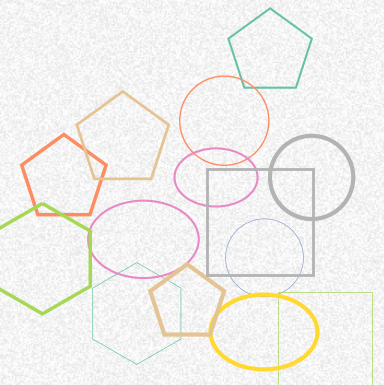[{"shape": "hexagon", "thickness": 0.5, "radius": 0.66, "center": [0.355, 0.186]}, {"shape": "pentagon", "thickness": 1.5, "radius": 0.57, "center": [0.702, 0.864]}, {"shape": "pentagon", "thickness": 2.5, "radius": 0.58, "center": [0.166, 0.536]}, {"shape": "circle", "thickness": 1, "radius": 0.58, "center": [0.583, 0.686]}, {"shape": "circle", "thickness": 0.5, "radius": 0.51, "center": [0.687, 0.33]}, {"shape": "oval", "thickness": 1.5, "radius": 0.72, "center": [0.373, 0.378]}, {"shape": "oval", "thickness": 1.5, "radius": 0.54, "center": [0.561, 0.539]}, {"shape": "square", "thickness": 0.5, "radius": 0.61, "center": [0.844, 0.119]}, {"shape": "hexagon", "thickness": 2.5, "radius": 0.72, "center": [0.11, 0.328]}, {"shape": "oval", "thickness": 3, "radius": 0.69, "center": [0.686, 0.138]}, {"shape": "pentagon", "thickness": 3, "radius": 0.5, "center": [0.486, 0.213]}, {"shape": "pentagon", "thickness": 2, "radius": 0.63, "center": [0.319, 0.637]}, {"shape": "square", "thickness": 2, "radius": 0.69, "center": [0.674, 0.424]}, {"shape": "circle", "thickness": 3, "radius": 0.54, "center": [0.809, 0.539]}]